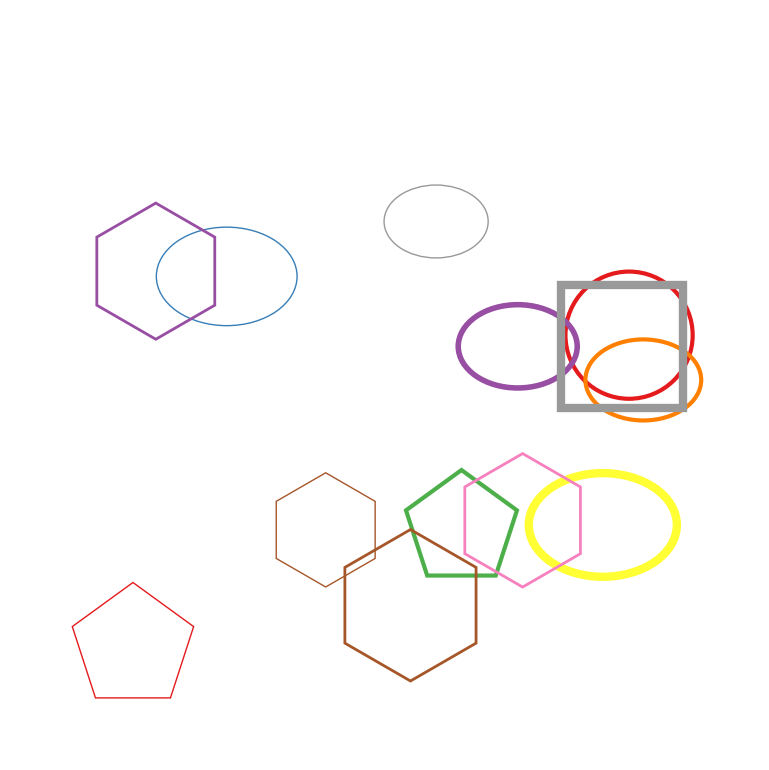[{"shape": "circle", "thickness": 1.5, "radius": 0.41, "center": [0.817, 0.565]}, {"shape": "pentagon", "thickness": 0.5, "radius": 0.41, "center": [0.173, 0.161]}, {"shape": "oval", "thickness": 0.5, "radius": 0.46, "center": [0.294, 0.641]}, {"shape": "pentagon", "thickness": 1.5, "radius": 0.38, "center": [0.599, 0.314]}, {"shape": "oval", "thickness": 2, "radius": 0.39, "center": [0.672, 0.55]}, {"shape": "hexagon", "thickness": 1, "radius": 0.44, "center": [0.202, 0.648]}, {"shape": "oval", "thickness": 1.5, "radius": 0.38, "center": [0.835, 0.507]}, {"shape": "oval", "thickness": 3, "radius": 0.48, "center": [0.783, 0.318]}, {"shape": "hexagon", "thickness": 1, "radius": 0.49, "center": [0.533, 0.214]}, {"shape": "hexagon", "thickness": 0.5, "radius": 0.37, "center": [0.423, 0.312]}, {"shape": "hexagon", "thickness": 1, "radius": 0.43, "center": [0.679, 0.324]}, {"shape": "oval", "thickness": 0.5, "radius": 0.34, "center": [0.566, 0.712]}, {"shape": "square", "thickness": 3, "radius": 0.4, "center": [0.808, 0.55]}]